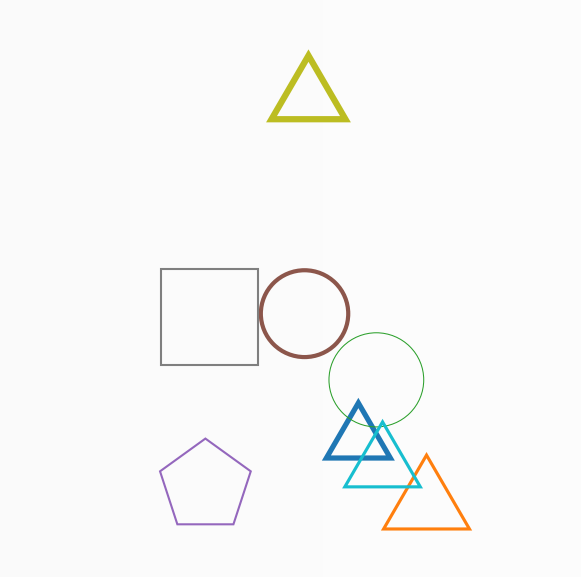[{"shape": "triangle", "thickness": 2.5, "radius": 0.32, "center": [0.617, 0.238]}, {"shape": "triangle", "thickness": 1.5, "radius": 0.43, "center": [0.734, 0.126]}, {"shape": "circle", "thickness": 0.5, "radius": 0.41, "center": [0.647, 0.341]}, {"shape": "pentagon", "thickness": 1, "radius": 0.41, "center": [0.353, 0.158]}, {"shape": "circle", "thickness": 2, "radius": 0.38, "center": [0.524, 0.456]}, {"shape": "square", "thickness": 1, "radius": 0.41, "center": [0.361, 0.45]}, {"shape": "triangle", "thickness": 3, "radius": 0.37, "center": [0.531, 0.829]}, {"shape": "triangle", "thickness": 1.5, "radius": 0.37, "center": [0.658, 0.194]}]